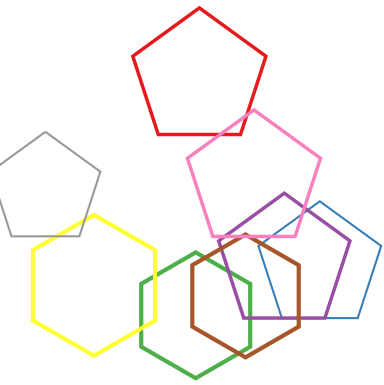[{"shape": "pentagon", "thickness": 2.5, "radius": 0.91, "center": [0.518, 0.798]}, {"shape": "pentagon", "thickness": 1.5, "radius": 0.84, "center": [0.831, 0.309]}, {"shape": "hexagon", "thickness": 3, "radius": 0.82, "center": [0.508, 0.181]}, {"shape": "pentagon", "thickness": 2.5, "radius": 0.9, "center": [0.739, 0.319]}, {"shape": "hexagon", "thickness": 3, "radius": 0.91, "center": [0.244, 0.259]}, {"shape": "hexagon", "thickness": 3, "radius": 0.8, "center": [0.638, 0.231]}, {"shape": "pentagon", "thickness": 2.5, "radius": 0.91, "center": [0.66, 0.533]}, {"shape": "pentagon", "thickness": 1.5, "radius": 0.75, "center": [0.118, 0.508]}]